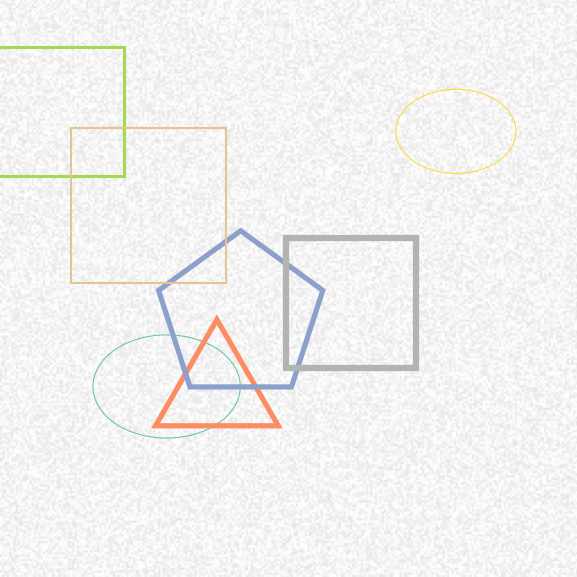[{"shape": "oval", "thickness": 0.5, "radius": 0.64, "center": [0.289, 0.33]}, {"shape": "triangle", "thickness": 2.5, "radius": 0.61, "center": [0.376, 0.323]}, {"shape": "pentagon", "thickness": 2.5, "radius": 0.75, "center": [0.417, 0.45]}, {"shape": "square", "thickness": 1.5, "radius": 0.56, "center": [0.103, 0.806]}, {"shape": "oval", "thickness": 0.5, "radius": 0.52, "center": [0.789, 0.772]}, {"shape": "square", "thickness": 1, "radius": 0.67, "center": [0.258, 0.643]}, {"shape": "square", "thickness": 3, "radius": 0.56, "center": [0.608, 0.474]}]